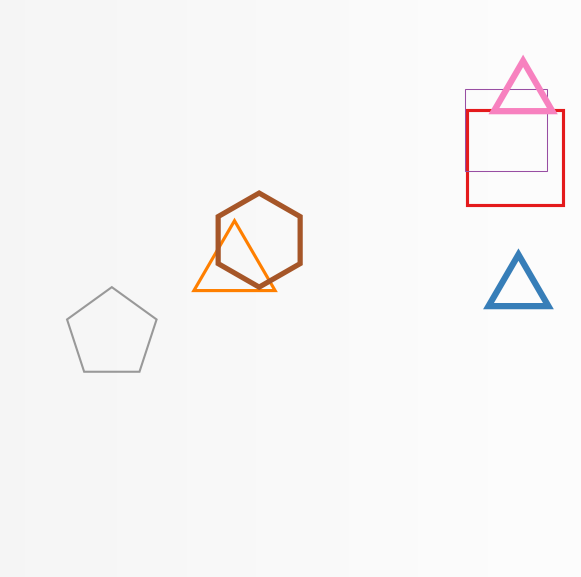[{"shape": "square", "thickness": 1.5, "radius": 0.41, "center": [0.886, 0.727]}, {"shape": "triangle", "thickness": 3, "radius": 0.3, "center": [0.892, 0.499]}, {"shape": "square", "thickness": 0.5, "radius": 0.35, "center": [0.871, 0.775]}, {"shape": "triangle", "thickness": 1.5, "radius": 0.4, "center": [0.403, 0.536]}, {"shape": "hexagon", "thickness": 2.5, "radius": 0.41, "center": [0.446, 0.583]}, {"shape": "triangle", "thickness": 3, "radius": 0.29, "center": [0.9, 0.836]}, {"shape": "pentagon", "thickness": 1, "radius": 0.4, "center": [0.192, 0.421]}]